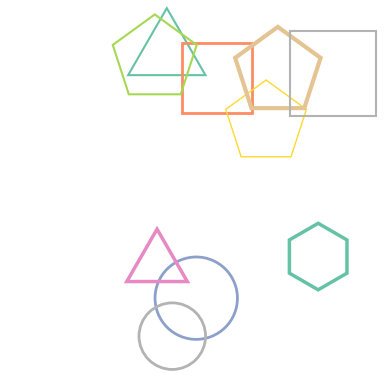[{"shape": "hexagon", "thickness": 2.5, "radius": 0.43, "center": [0.826, 0.334]}, {"shape": "triangle", "thickness": 1.5, "radius": 0.58, "center": [0.433, 0.863]}, {"shape": "square", "thickness": 2, "radius": 0.45, "center": [0.563, 0.797]}, {"shape": "circle", "thickness": 2, "radius": 0.54, "center": [0.51, 0.226]}, {"shape": "triangle", "thickness": 2.5, "radius": 0.45, "center": [0.408, 0.314]}, {"shape": "pentagon", "thickness": 1.5, "radius": 0.57, "center": [0.402, 0.848]}, {"shape": "pentagon", "thickness": 1, "radius": 0.55, "center": [0.691, 0.682]}, {"shape": "pentagon", "thickness": 3, "radius": 0.58, "center": [0.722, 0.814]}, {"shape": "square", "thickness": 1.5, "radius": 0.56, "center": [0.865, 0.81]}, {"shape": "circle", "thickness": 2, "radius": 0.43, "center": [0.447, 0.127]}]